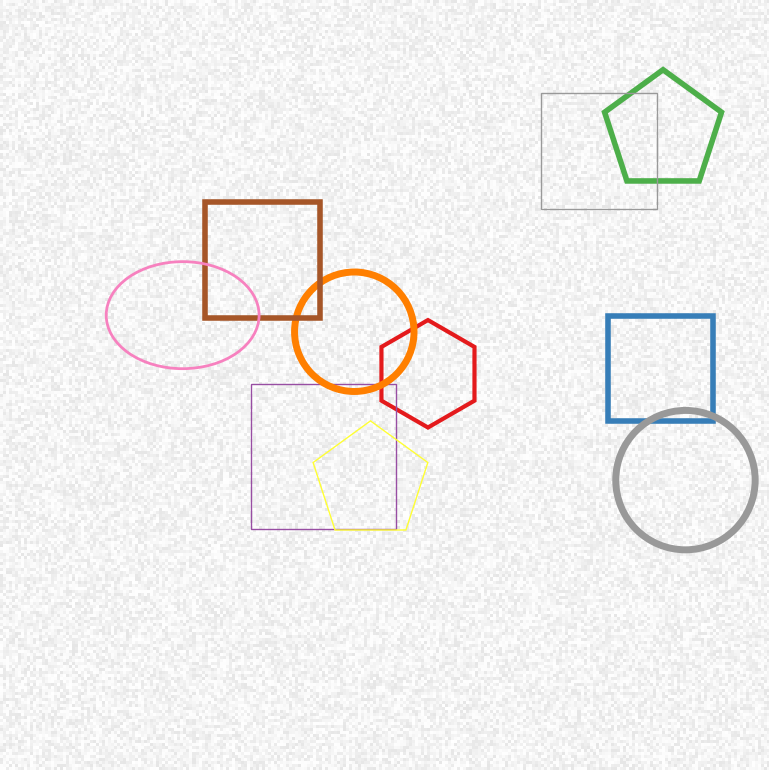[{"shape": "hexagon", "thickness": 1.5, "radius": 0.35, "center": [0.556, 0.515]}, {"shape": "square", "thickness": 2, "radius": 0.34, "center": [0.858, 0.521]}, {"shape": "pentagon", "thickness": 2, "radius": 0.4, "center": [0.861, 0.83]}, {"shape": "square", "thickness": 0.5, "radius": 0.47, "center": [0.42, 0.407]}, {"shape": "circle", "thickness": 2.5, "radius": 0.39, "center": [0.46, 0.569]}, {"shape": "pentagon", "thickness": 0.5, "radius": 0.39, "center": [0.481, 0.375]}, {"shape": "square", "thickness": 2, "radius": 0.37, "center": [0.341, 0.662]}, {"shape": "oval", "thickness": 1, "radius": 0.5, "center": [0.237, 0.591]}, {"shape": "circle", "thickness": 2.5, "radius": 0.45, "center": [0.89, 0.376]}, {"shape": "square", "thickness": 0.5, "radius": 0.38, "center": [0.778, 0.804]}]